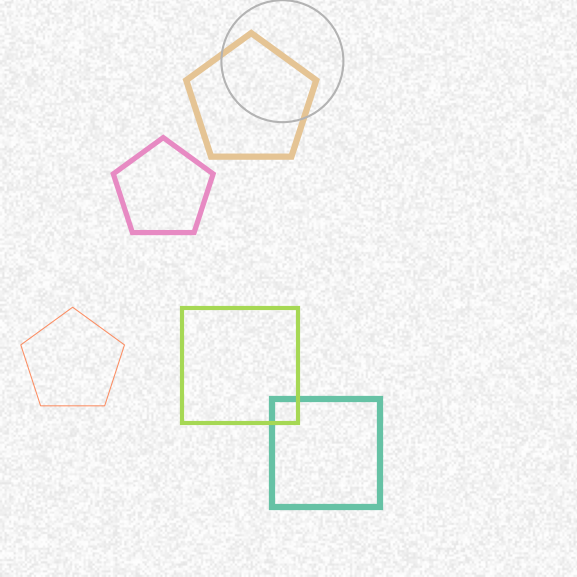[{"shape": "square", "thickness": 3, "radius": 0.47, "center": [0.564, 0.214]}, {"shape": "pentagon", "thickness": 0.5, "radius": 0.47, "center": [0.126, 0.373]}, {"shape": "pentagon", "thickness": 2.5, "radius": 0.45, "center": [0.283, 0.67]}, {"shape": "square", "thickness": 2, "radius": 0.5, "center": [0.415, 0.366]}, {"shape": "pentagon", "thickness": 3, "radius": 0.59, "center": [0.435, 0.824]}, {"shape": "circle", "thickness": 1, "radius": 0.53, "center": [0.489, 0.893]}]